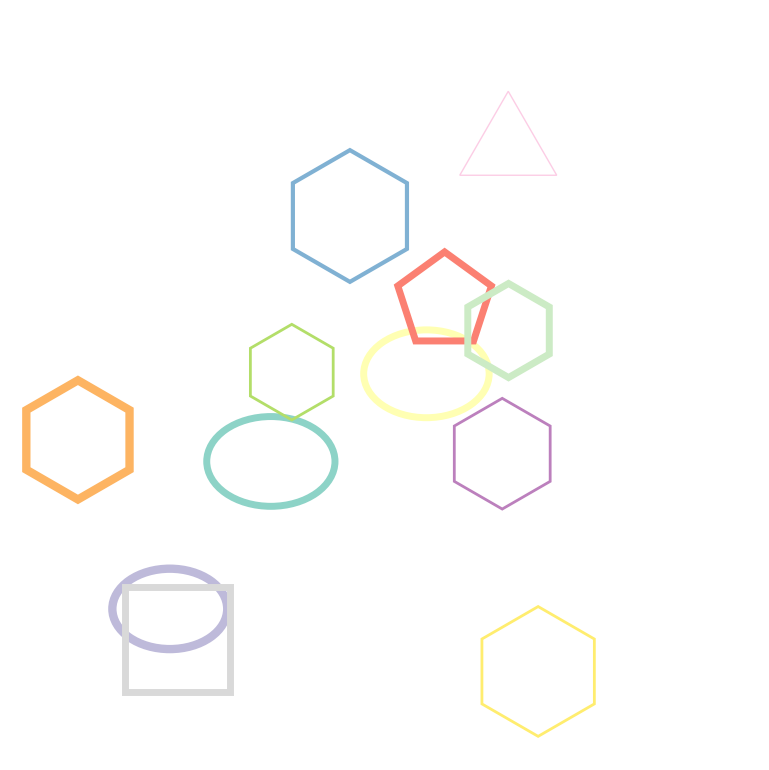[{"shape": "oval", "thickness": 2.5, "radius": 0.42, "center": [0.352, 0.401]}, {"shape": "oval", "thickness": 2.5, "radius": 0.41, "center": [0.554, 0.515]}, {"shape": "oval", "thickness": 3, "radius": 0.37, "center": [0.221, 0.209]}, {"shape": "pentagon", "thickness": 2.5, "radius": 0.32, "center": [0.577, 0.609]}, {"shape": "hexagon", "thickness": 1.5, "radius": 0.43, "center": [0.454, 0.719]}, {"shape": "hexagon", "thickness": 3, "radius": 0.39, "center": [0.101, 0.429]}, {"shape": "hexagon", "thickness": 1, "radius": 0.31, "center": [0.379, 0.517]}, {"shape": "triangle", "thickness": 0.5, "radius": 0.36, "center": [0.66, 0.809]}, {"shape": "square", "thickness": 2.5, "radius": 0.34, "center": [0.231, 0.169]}, {"shape": "hexagon", "thickness": 1, "radius": 0.36, "center": [0.652, 0.411]}, {"shape": "hexagon", "thickness": 2.5, "radius": 0.31, "center": [0.66, 0.571]}, {"shape": "hexagon", "thickness": 1, "radius": 0.42, "center": [0.699, 0.128]}]